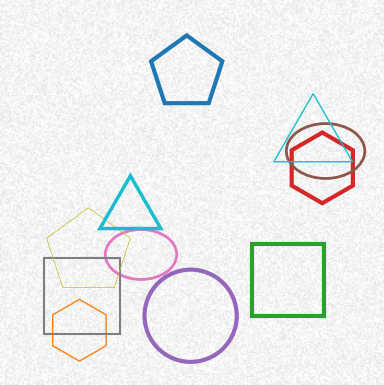[{"shape": "pentagon", "thickness": 3, "radius": 0.49, "center": [0.485, 0.811]}, {"shape": "hexagon", "thickness": 1, "radius": 0.4, "center": [0.206, 0.142]}, {"shape": "square", "thickness": 3, "radius": 0.47, "center": [0.747, 0.272]}, {"shape": "hexagon", "thickness": 3, "radius": 0.46, "center": [0.837, 0.564]}, {"shape": "circle", "thickness": 3, "radius": 0.6, "center": [0.495, 0.18]}, {"shape": "oval", "thickness": 2, "radius": 0.51, "center": [0.846, 0.608]}, {"shape": "oval", "thickness": 2, "radius": 0.46, "center": [0.366, 0.339]}, {"shape": "square", "thickness": 1.5, "radius": 0.49, "center": [0.214, 0.232]}, {"shape": "pentagon", "thickness": 0.5, "radius": 0.57, "center": [0.23, 0.346]}, {"shape": "triangle", "thickness": 2.5, "radius": 0.46, "center": [0.339, 0.452]}, {"shape": "triangle", "thickness": 1, "radius": 0.59, "center": [0.813, 0.639]}]